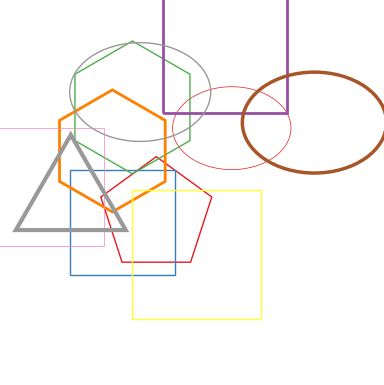[{"shape": "oval", "thickness": 0.5, "radius": 0.77, "center": [0.602, 0.667]}, {"shape": "pentagon", "thickness": 1, "radius": 0.76, "center": [0.406, 0.442]}, {"shape": "square", "thickness": 1, "radius": 0.69, "center": [0.318, 0.422]}, {"shape": "hexagon", "thickness": 1, "radius": 0.86, "center": [0.344, 0.721]}, {"shape": "square", "thickness": 2, "radius": 0.81, "center": [0.584, 0.869]}, {"shape": "hexagon", "thickness": 2, "radius": 0.79, "center": [0.292, 0.608]}, {"shape": "square", "thickness": 1, "radius": 0.84, "center": [0.511, 0.34]}, {"shape": "oval", "thickness": 2.5, "radius": 0.94, "center": [0.817, 0.682]}, {"shape": "square", "thickness": 0.5, "radius": 0.76, "center": [0.117, 0.514]}, {"shape": "oval", "thickness": 1, "radius": 0.92, "center": [0.364, 0.761]}, {"shape": "triangle", "thickness": 3, "radius": 0.82, "center": [0.184, 0.485]}]